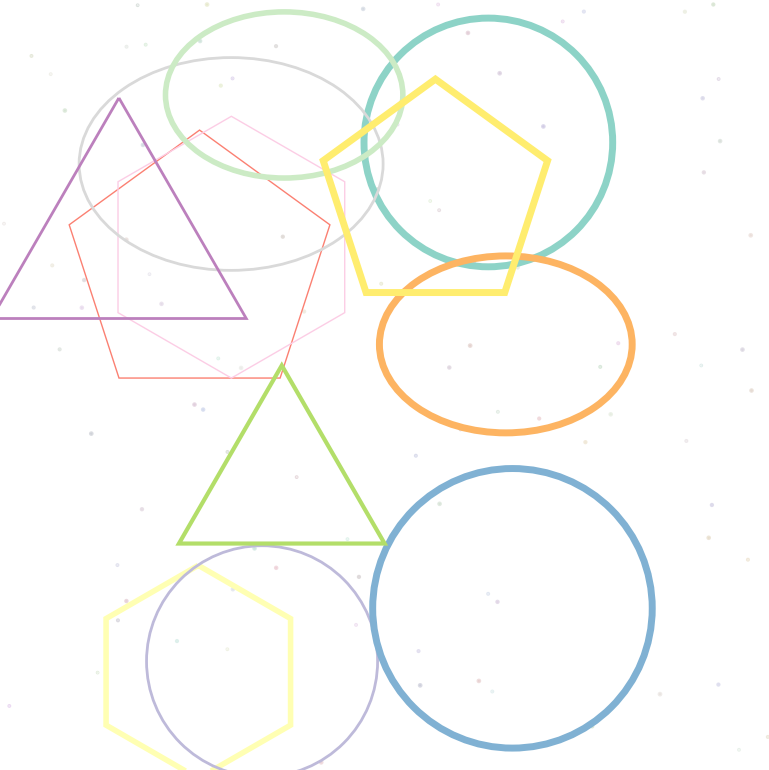[{"shape": "circle", "thickness": 2.5, "radius": 0.81, "center": [0.634, 0.815]}, {"shape": "hexagon", "thickness": 2, "radius": 0.69, "center": [0.258, 0.127]}, {"shape": "circle", "thickness": 1, "radius": 0.75, "center": [0.34, 0.141]}, {"shape": "pentagon", "thickness": 0.5, "radius": 0.89, "center": [0.259, 0.653]}, {"shape": "circle", "thickness": 2.5, "radius": 0.91, "center": [0.666, 0.21]}, {"shape": "oval", "thickness": 2.5, "radius": 0.82, "center": [0.657, 0.553]}, {"shape": "triangle", "thickness": 1.5, "radius": 0.77, "center": [0.366, 0.371]}, {"shape": "hexagon", "thickness": 0.5, "radius": 0.85, "center": [0.3, 0.679]}, {"shape": "oval", "thickness": 1, "radius": 0.99, "center": [0.3, 0.787]}, {"shape": "triangle", "thickness": 1, "radius": 0.95, "center": [0.154, 0.682]}, {"shape": "oval", "thickness": 2, "radius": 0.77, "center": [0.369, 0.877]}, {"shape": "pentagon", "thickness": 2.5, "radius": 0.77, "center": [0.565, 0.744]}]